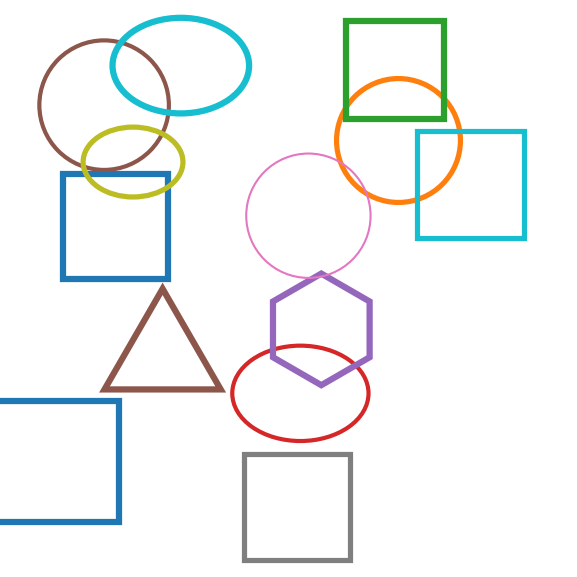[{"shape": "square", "thickness": 3, "radius": 0.52, "center": [0.101, 0.201]}, {"shape": "square", "thickness": 3, "radius": 0.45, "center": [0.199, 0.608]}, {"shape": "circle", "thickness": 2.5, "radius": 0.54, "center": [0.69, 0.756]}, {"shape": "square", "thickness": 3, "radius": 0.42, "center": [0.684, 0.877]}, {"shape": "oval", "thickness": 2, "radius": 0.59, "center": [0.52, 0.318]}, {"shape": "hexagon", "thickness": 3, "radius": 0.48, "center": [0.556, 0.429]}, {"shape": "triangle", "thickness": 3, "radius": 0.58, "center": [0.282, 0.383]}, {"shape": "circle", "thickness": 2, "radius": 0.56, "center": [0.18, 0.817]}, {"shape": "circle", "thickness": 1, "radius": 0.54, "center": [0.534, 0.626]}, {"shape": "square", "thickness": 2.5, "radius": 0.46, "center": [0.514, 0.122]}, {"shape": "oval", "thickness": 2.5, "radius": 0.43, "center": [0.23, 0.719]}, {"shape": "square", "thickness": 2.5, "radius": 0.46, "center": [0.815, 0.68]}, {"shape": "oval", "thickness": 3, "radius": 0.59, "center": [0.313, 0.886]}]